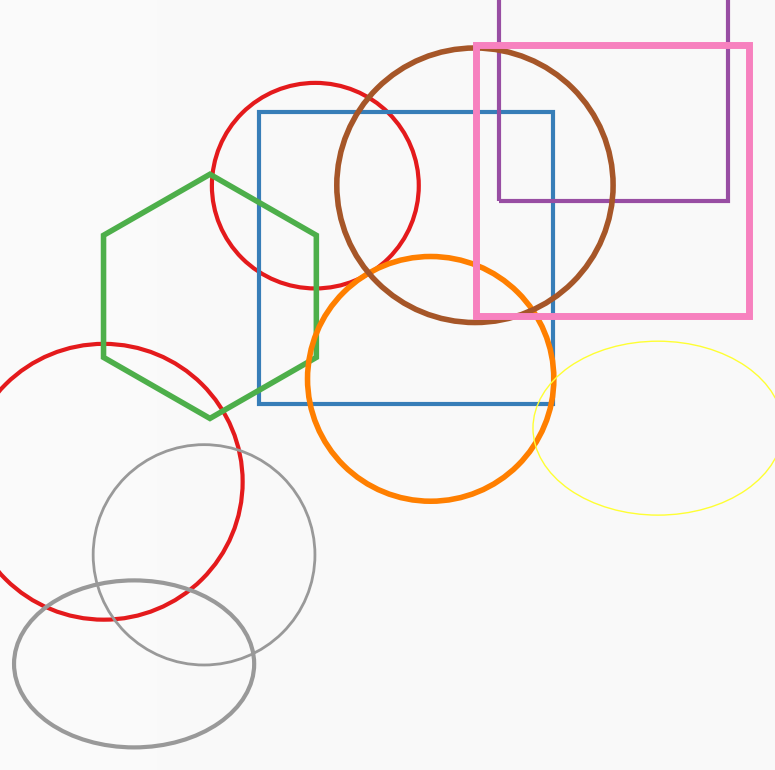[{"shape": "circle", "thickness": 1.5, "radius": 0.67, "center": [0.407, 0.759]}, {"shape": "circle", "thickness": 1.5, "radius": 0.9, "center": [0.134, 0.374]}, {"shape": "square", "thickness": 1.5, "radius": 0.95, "center": [0.523, 0.665]}, {"shape": "hexagon", "thickness": 2, "radius": 0.79, "center": [0.271, 0.615]}, {"shape": "square", "thickness": 1.5, "radius": 0.74, "center": [0.792, 0.887]}, {"shape": "circle", "thickness": 2, "radius": 0.79, "center": [0.556, 0.508]}, {"shape": "oval", "thickness": 0.5, "radius": 0.81, "center": [0.849, 0.444]}, {"shape": "circle", "thickness": 2, "radius": 0.89, "center": [0.613, 0.759]}, {"shape": "square", "thickness": 2.5, "radius": 0.88, "center": [0.79, 0.766]}, {"shape": "oval", "thickness": 1.5, "radius": 0.77, "center": [0.173, 0.138]}, {"shape": "circle", "thickness": 1, "radius": 0.72, "center": [0.263, 0.279]}]